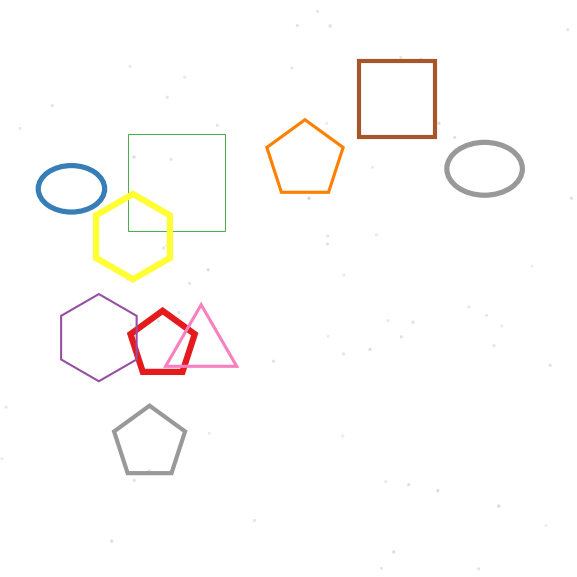[{"shape": "pentagon", "thickness": 3, "radius": 0.29, "center": [0.282, 0.402]}, {"shape": "oval", "thickness": 2.5, "radius": 0.29, "center": [0.124, 0.672]}, {"shape": "square", "thickness": 0.5, "radius": 0.42, "center": [0.305, 0.683]}, {"shape": "hexagon", "thickness": 1, "radius": 0.38, "center": [0.171, 0.414]}, {"shape": "pentagon", "thickness": 1.5, "radius": 0.35, "center": [0.528, 0.722]}, {"shape": "hexagon", "thickness": 3, "radius": 0.37, "center": [0.23, 0.589]}, {"shape": "square", "thickness": 2, "radius": 0.33, "center": [0.687, 0.828]}, {"shape": "triangle", "thickness": 1.5, "radius": 0.36, "center": [0.348, 0.4]}, {"shape": "oval", "thickness": 2.5, "radius": 0.33, "center": [0.839, 0.707]}, {"shape": "pentagon", "thickness": 2, "radius": 0.32, "center": [0.259, 0.232]}]